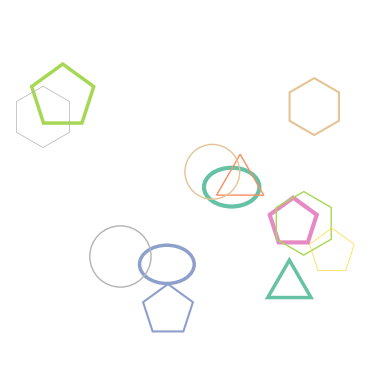[{"shape": "oval", "thickness": 3, "radius": 0.36, "center": [0.602, 0.514]}, {"shape": "triangle", "thickness": 2.5, "radius": 0.32, "center": [0.752, 0.26]}, {"shape": "triangle", "thickness": 1, "radius": 0.35, "center": [0.624, 0.529]}, {"shape": "pentagon", "thickness": 1.5, "radius": 0.34, "center": [0.436, 0.194]}, {"shape": "oval", "thickness": 2.5, "radius": 0.36, "center": [0.433, 0.313]}, {"shape": "pentagon", "thickness": 3, "radius": 0.32, "center": [0.762, 0.422]}, {"shape": "pentagon", "thickness": 2.5, "radius": 0.42, "center": [0.163, 0.749]}, {"shape": "hexagon", "thickness": 1, "radius": 0.41, "center": [0.789, 0.42]}, {"shape": "pentagon", "thickness": 0.5, "radius": 0.31, "center": [0.862, 0.347]}, {"shape": "circle", "thickness": 1, "radius": 0.36, "center": [0.551, 0.554]}, {"shape": "hexagon", "thickness": 1.5, "radius": 0.37, "center": [0.816, 0.723]}, {"shape": "circle", "thickness": 1, "radius": 0.4, "center": [0.313, 0.334]}, {"shape": "hexagon", "thickness": 0.5, "radius": 0.4, "center": [0.112, 0.696]}]